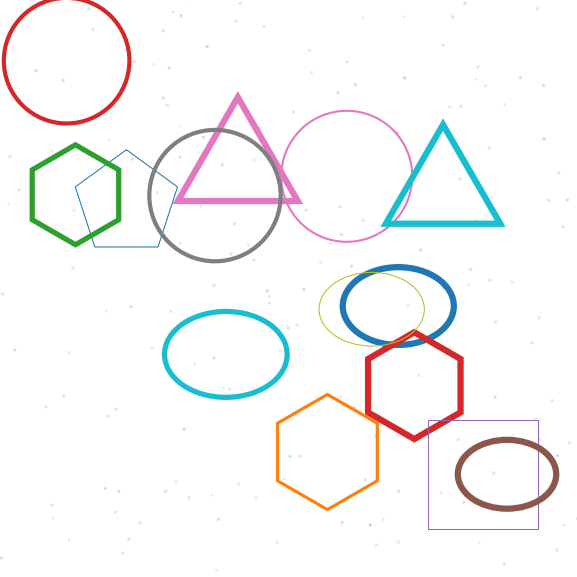[{"shape": "oval", "thickness": 3, "radius": 0.48, "center": [0.69, 0.469]}, {"shape": "pentagon", "thickness": 0.5, "radius": 0.47, "center": [0.219, 0.647]}, {"shape": "hexagon", "thickness": 1.5, "radius": 0.5, "center": [0.567, 0.216]}, {"shape": "hexagon", "thickness": 2.5, "radius": 0.43, "center": [0.131, 0.662]}, {"shape": "circle", "thickness": 2, "radius": 0.54, "center": [0.115, 0.894]}, {"shape": "hexagon", "thickness": 3, "radius": 0.46, "center": [0.717, 0.331]}, {"shape": "square", "thickness": 0.5, "radius": 0.47, "center": [0.836, 0.178]}, {"shape": "oval", "thickness": 3, "radius": 0.43, "center": [0.878, 0.178]}, {"shape": "triangle", "thickness": 3, "radius": 0.6, "center": [0.412, 0.711]}, {"shape": "circle", "thickness": 1, "radius": 0.57, "center": [0.6, 0.694]}, {"shape": "circle", "thickness": 2, "radius": 0.57, "center": [0.372, 0.66]}, {"shape": "oval", "thickness": 0.5, "radius": 0.46, "center": [0.644, 0.464]}, {"shape": "triangle", "thickness": 3, "radius": 0.57, "center": [0.767, 0.669]}, {"shape": "oval", "thickness": 2.5, "radius": 0.53, "center": [0.391, 0.385]}]